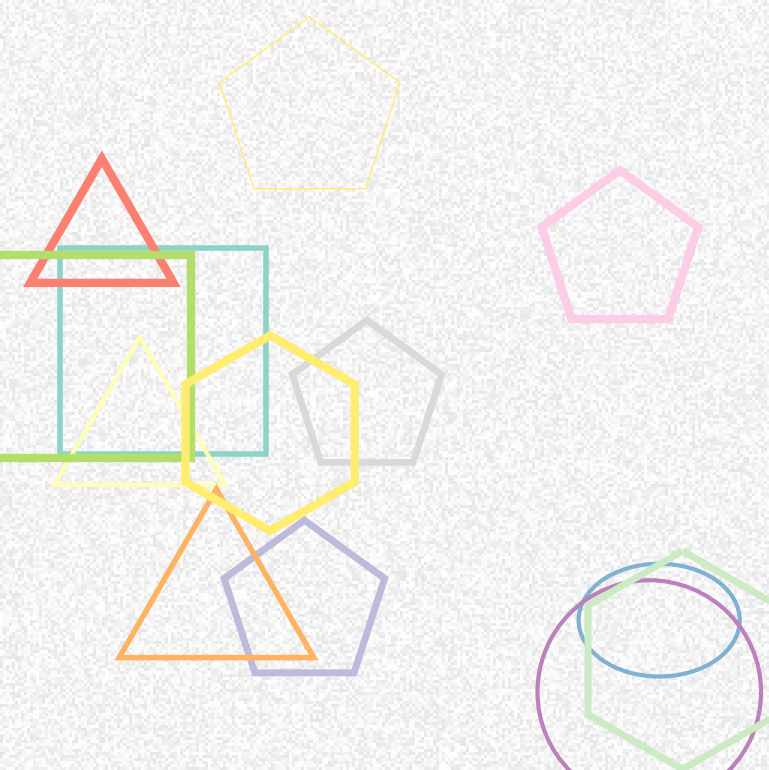[{"shape": "square", "thickness": 2, "radius": 0.67, "center": [0.212, 0.544]}, {"shape": "triangle", "thickness": 1.5, "radius": 0.64, "center": [0.182, 0.434]}, {"shape": "pentagon", "thickness": 2.5, "radius": 0.55, "center": [0.395, 0.215]}, {"shape": "triangle", "thickness": 3, "radius": 0.54, "center": [0.132, 0.686]}, {"shape": "oval", "thickness": 1.5, "radius": 0.52, "center": [0.856, 0.195]}, {"shape": "triangle", "thickness": 2, "radius": 0.73, "center": [0.281, 0.219]}, {"shape": "square", "thickness": 3, "radius": 0.66, "center": [0.117, 0.537]}, {"shape": "pentagon", "thickness": 3, "radius": 0.53, "center": [0.805, 0.672]}, {"shape": "pentagon", "thickness": 2.5, "radius": 0.51, "center": [0.477, 0.482]}, {"shape": "circle", "thickness": 1.5, "radius": 0.73, "center": [0.843, 0.101]}, {"shape": "hexagon", "thickness": 2.5, "radius": 0.71, "center": [0.887, 0.143]}, {"shape": "pentagon", "thickness": 0.5, "radius": 0.62, "center": [0.402, 0.855]}, {"shape": "hexagon", "thickness": 3, "radius": 0.63, "center": [0.351, 0.437]}]